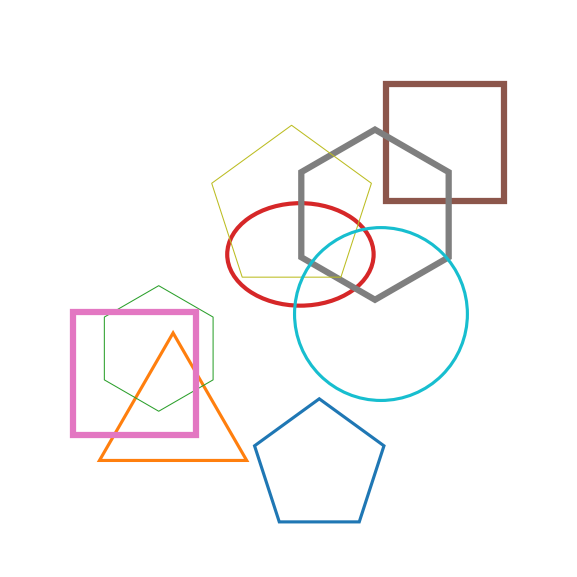[{"shape": "pentagon", "thickness": 1.5, "radius": 0.59, "center": [0.553, 0.191]}, {"shape": "triangle", "thickness": 1.5, "radius": 0.74, "center": [0.3, 0.275]}, {"shape": "hexagon", "thickness": 0.5, "radius": 0.54, "center": [0.275, 0.396]}, {"shape": "oval", "thickness": 2, "radius": 0.63, "center": [0.52, 0.559]}, {"shape": "square", "thickness": 3, "radius": 0.51, "center": [0.771, 0.752]}, {"shape": "square", "thickness": 3, "radius": 0.53, "center": [0.232, 0.353]}, {"shape": "hexagon", "thickness": 3, "radius": 0.74, "center": [0.649, 0.627]}, {"shape": "pentagon", "thickness": 0.5, "radius": 0.73, "center": [0.505, 0.637]}, {"shape": "circle", "thickness": 1.5, "radius": 0.75, "center": [0.66, 0.455]}]